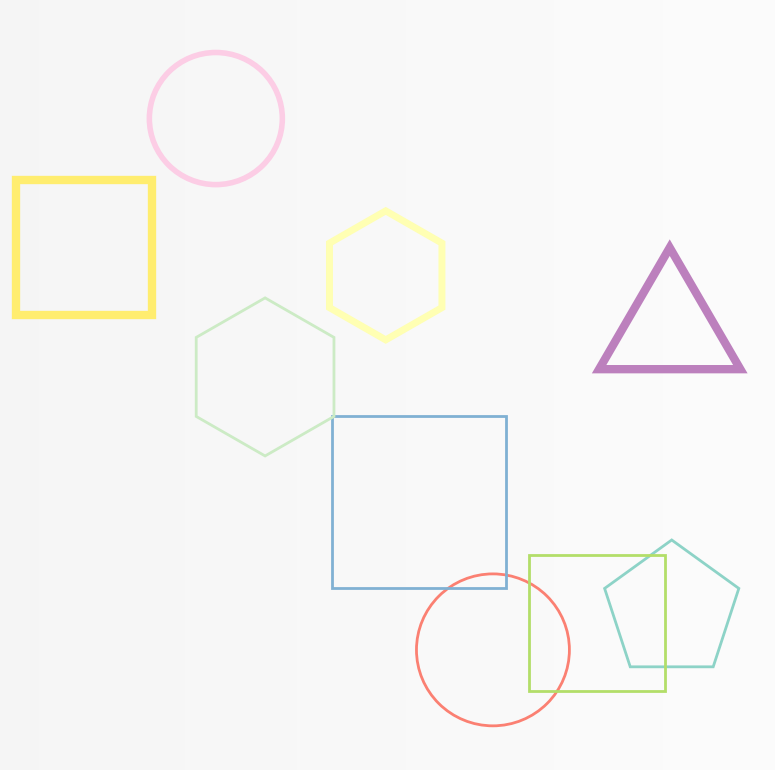[{"shape": "pentagon", "thickness": 1, "radius": 0.46, "center": [0.867, 0.208]}, {"shape": "hexagon", "thickness": 2.5, "radius": 0.42, "center": [0.498, 0.642]}, {"shape": "circle", "thickness": 1, "radius": 0.49, "center": [0.636, 0.156]}, {"shape": "square", "thickness": 1, "radius": 0.56, "center": [0.541, 0.348]}, {"shape": "square", "thickness": 1, "radius": 0.44, "center": [0.77, 0.19]}, {"shape": "circle", "thickness": 2, "radius": 0.43, "center": [0.279, 0.846]}, {"shape": "triangle", "thickness": 3, "radius": 0.53, "center": [0.864, 0.573]}, {"shape": "hexagon", "thickness": 1, "radius": 0.51, "center": [0.342, 0.51]}, {"shape": "square", "thickness": 3, "radius": 0.44, "center": [0.109, 0.678]}]